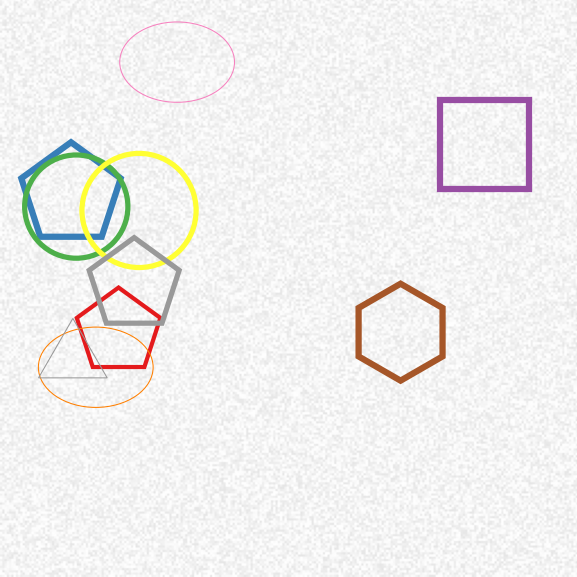[{"shape": "pentagon", "thickness": 2, "radius": 0.38, "center": [0.205, 0.425]}, {"shape": "pentagon", "thickness": 3, "radius": 0.45, "center": [0.123, 0.662]}, {"shape": "circle", "thickness": 2.5, "radius": 0.45, "center": [0.132, 0.641]}, {"shape": "square", "thickness": 3, "radius": 0.39, "center": [0.839, 0.748]}, {"shape": "oval", "thickness": 0.5, "radius": 0.5, "center": [0.166, 0.363]}, {"shape": "circle", "thickness": 2.5, "radius": 0.49, "center": [0.241, 0.635]}, {"shape": "hexagon", "thickness": 3, "radius": 0.42, "center": [0.694, 0.424]}, {"shape": "oval", "thickness": 0.5, "radius": 0.5, "center": [0.307, 0.892]}, {"shape": "pentagon", "thickness": 2.5, "radius": 0.41, "center": [0.232, 0.506]}, {"shape": "triangle", "thickness": 0.5, "radius": 0.34, "center": [0.126, 0.379]}]